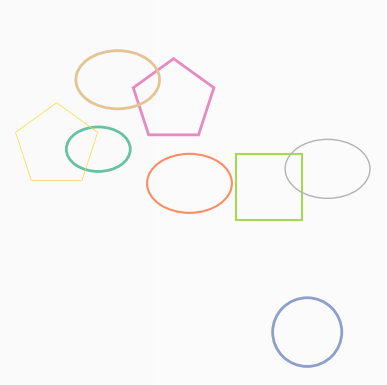[{"shape": "oval", "thickness": 2, "radius": 0.41, "center": [0.254, 0.612]}, {"shape": "oval", "thickness": 1.5, "radius": 0.55, "center": [0.489, 0.524]}, {"shape": "circle", "thickness": 2, "radius": 0.45, "center": [0.793, 0.137]}, {"shape": "pentagon", "thickness": 2, "radius": 0.55, "center": [0.448, 0.738]}, {"shape": "square", "thickness": 1.5, "radius": 0.43, "center": [0.695, 0.514]}, {"shape": "pentagon", "thickness": 0.5, "radius": 0.56, "center": [0.146, 0.622]}, {"shape": "oval", "thickness": 2, "radius": 0.54, "center": [0.304, 0.793]}, {"shape": "oval", "thickness": 1, "radius": 0.55, "center": [0.845, 0.561]}]